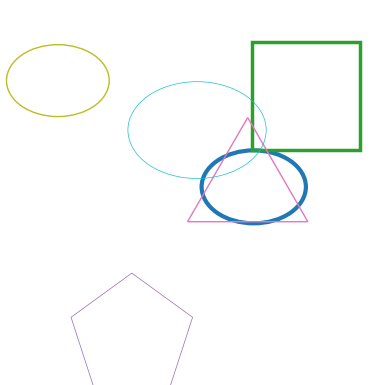[{"shape": "oval", "thickness": 3, "radius": 0.68, "center": [0.659, 0.515]}, {"shape": "square", "thickness": 2.5, "radius": 0.7, "center": [0.795, 0.751]}, {"shape": "pentagon", "thickness": 0.5, "radius": 0.83, "center": [0.342, 0.125]}, {"shape": "triangle", "thickness": 1, "radius": 0.9, "center": [0.643, 0.514]}, {"shape": "oval", "thickness": 1, "radius": 0.67, "center": [0.15, 0.791]}, {"shape": "oval", "thickness": 0.5, "radius": 0.9, "center": [0.512, 0.662]}]